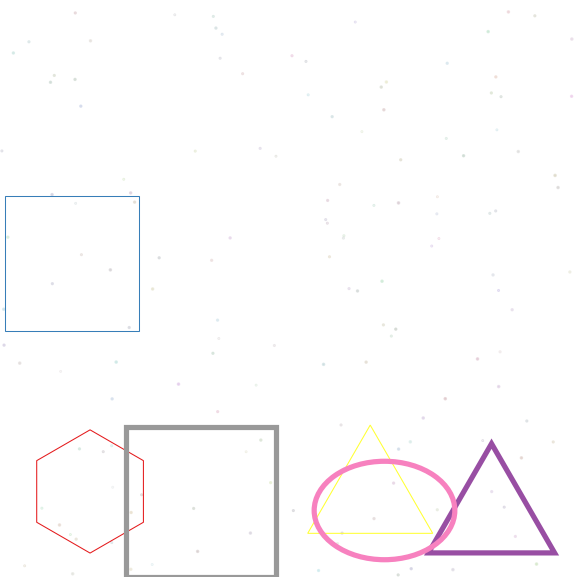[{"shape": "hexagon", "thickness": 0.5, "radius": 0.53, "center": [0.156, 0.148]}, {"shape": "square", "thickness": 0.5, "radius": 0.58, "center": [0.125, 0.543]}, {"shape": "triangle", "thickness": 2.5, "radius": 0.63, "center": [0.851, 0.105]}, {"shape": "triangle", "thickness": 0.5, "radius": 0.62, "center": [0.641, 0.138]}, {"shape": "oval", "thickness": 2.5, "radius": 0.61, "center": [0.666, 0.115]}, {"shape": "square", "thickness": 2.5, "radius": 0.65, "center": [0.349, 0.13]}]